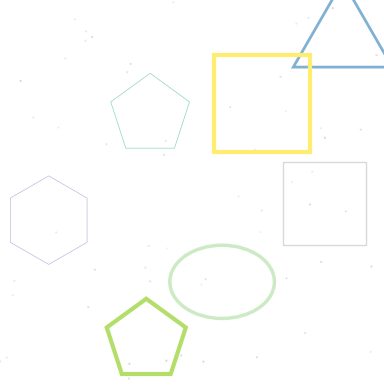[{"shape": "pentagon", "thickness": 0.5, "radius": 0.54, "center": [0.39, 0.702]}, {"shape": "hexagon", "thickness": 0.5, "radius": 0.58, "center": [0.127, 0.428]}, {"shape": "triangle", "thickness": 2, "radius": 0.74, "center": [0.89, 0.9]}, {"shape": "pentagon", "thickness": 3, "radius": 0.54, "center": [0.38, 0.116]}, {"shape": "square", "thickness": 1, "radius": 0.54, "center": [0.843, 0.472]}, {"shape": "oval", "thickness": 2.5, "radius": 0.68, "center": [0.577, 0.268]}, {"shape": "square", "thickness": 3, "radius": 0.63, "center": [0.68, 0.731]}]